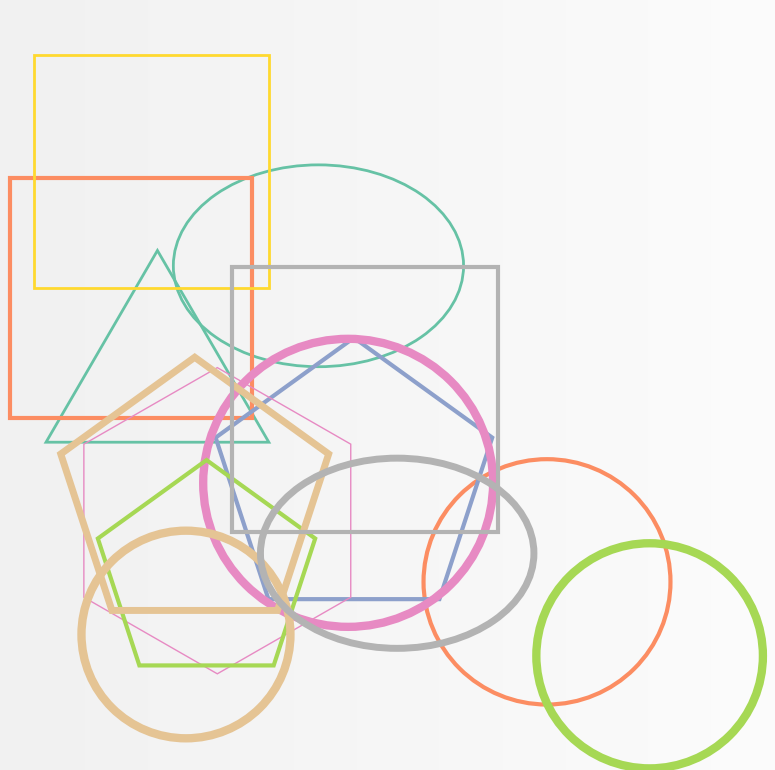[{"shape": "triangle", "thickness": 1, "radius": 0.83, "center": [0.203, 0.509]}, {"shape": "oval", "thickness": 1, "radius": 0.94, "center": [0.411, 0.655]}, {"shape": "square", "thickness": 1.5, "radius": 0.78, "center": [0.169, 0.613]}, {"shape": "circle", "thickness": 1.5, "radius": 0.8, "center": [0.706, 0.244]}, {"shape": "pentagon", "thickness": 1.5, "radius": 0.94, "center": [0.457, 0.374]}, {"shape": "hexagon", "thickness": 0.5, "radius": 0.99, "center": [0.28, 0.324]}, {"shape": "circle", "thickness": 3, "radius": 0.94, "center": [0.449, 0.373]}, {"shape": "circle", "thickness": 3, "radius": 0.73, "center": [0.838, 0.148]}, {"shape": "pentagon", "thickness": 1.5, "radius": 0.74, "center": [0.266, 0.255]}, {"shape": "square", "thickness": 1, "radius": 0.76, "center": [0.196, 0.777]}, {"shape": "circle", "thickness": 3, "radius": 0.67, "center": [0.24, 0.176]}, {"shape": "pentagon", "thickness": 2.5, "radius": 0.91, "center": [0.251, 0.354]}, {"shape": "square", "thickness": 1.5, "radius": 0.86, "center": [0.471, 0.481]}, {"shape": "oval", "thickness": 2.5, "radius": 0.88, "center": [0.513, 0.281]}]